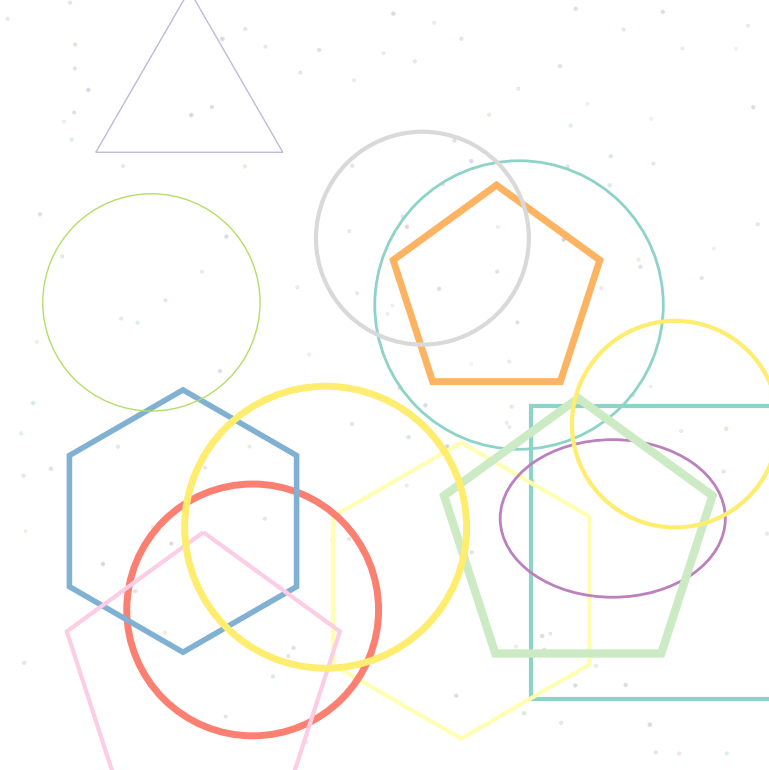[{"shape": "square", "thickness": 1.5, "radius": 0.95, "center": [0.88, 0.282]}, {"shape": "circle", "thickness": 1, "radius": 0.94, "center": [0.674, 0.604]}, {"shape": "hexagon", "thickness": 1.5, "radius": 0.96, "center": [0.599, 0.233]}, {"shape": "triangle", "thickness": 0.5, "radius": 0.7, "center": [0.246, 0.872]}, {"shape": "circle", "thickness": 2.5, "radius": 0.82, "center": [0.328, 0.208]}, {"shape": "hexagon", "thickness": 2, "radius": 0.85, "center": [0.238, 0.323]}, {"shape": "pentagon", "thickness": 2.5, "radius": 0.71, "center": [0.645, 0.619]}, {"shape": "circle", "thickness": 0.5, "radius": 0.71, "center": [0.197, 0.607]}, {"shape": "pentagon", "thickness": 1.5, "radius": 0.93, "center": [0.264, 0.122]}, {"shape": "circle", "thickness": 1.5, "radius": 0.69, "center": [0.549, 0.691]}, {"shape": "oval", "thickness": 1, "radius": 0.73, "center": [0.796, 0.327]}, {"shape": "pentagon", "thickness": 3, "radius": 0.92, "center": [0.751, 0.3]}, {"shape": "circle", "thickness": 1.5, "radius": 0.67, "center": [0.877, 0.449]}, {"shape": "circle", "thickness": 2.5, "radius": 0.92, "center": [0.423, 0.315]}]